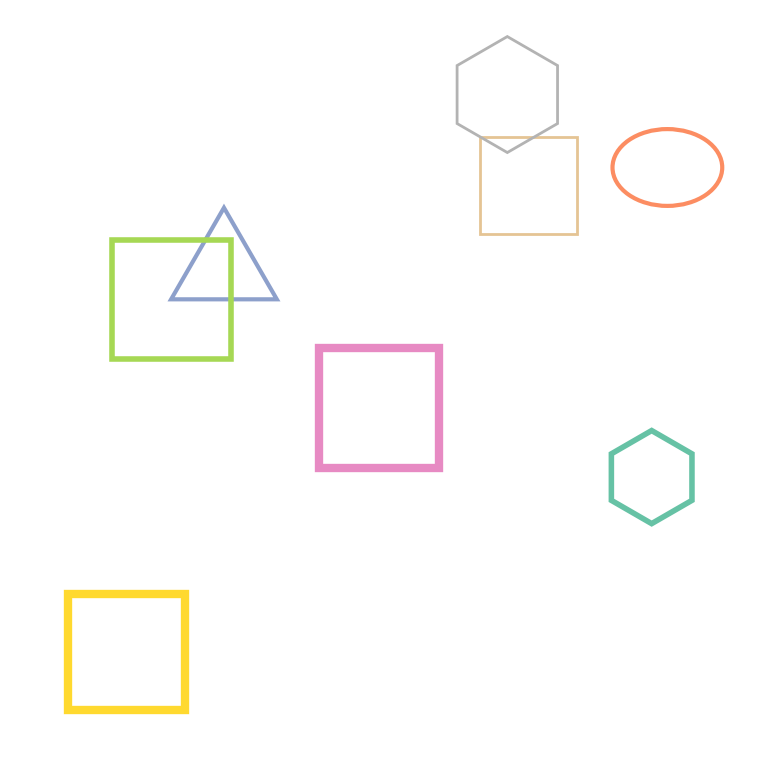[{"shape": "hexagon", "thickness": 2, "radius": 0.3, "center": [0.846, 0.38]}, {"shape": "oval", "thickness": 1.5, "radius": 0.36, "center": [0.867, 0.782]}, {"shape": "triangle", "thickness": 1.5, "radius": 0.4, "center": [0.291, 0.651]}, {"shape": "square", "thickness": 3, "radius": 0.39, "center": [0.492, 0.47]}, {"shape": "square", "thickness": 2, "radius": 0.39, "center": [0.223, 0.611]}, {"shape": "square", "thickness": 3, "radius": 0.38, "center": [0.165, 0.153]}, {"shape": "square", "thickness": 1, "radius": 0.32, "center": [0.686, 0.759]}, {"shape": "hexagon", "thickness": 1, "radius": 0.38, "center": [0.659, 0.877]}]